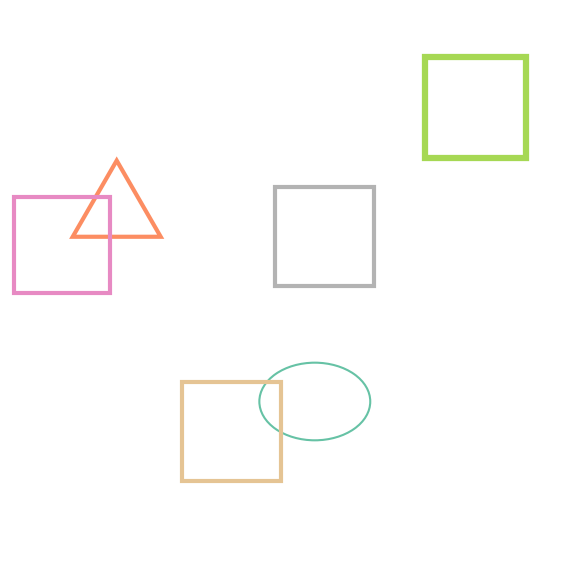[{"shape": "oval", "thickness": 1, "radius": 0.48, "center": [0.545, 0.304]}, {"shape": "triangle", "thickness": 2, "radius": 0.44, "center": [0.202, 0.633]}, {"shape": "square", "thickness": 2, "radius": 0.41, "center": [0.107, 0.575]}, {"shape": "square", "thickness": 3, "radius": 0.44, "center": [0.823, 0.812]}, {"shape": "square", "thickness": 2, "radius": 0.43, "center": [0.401, 0.253]}, {"shape": "square", "thickness": 2, "radius": 0.43, "center": [0.562, 0.59]}]